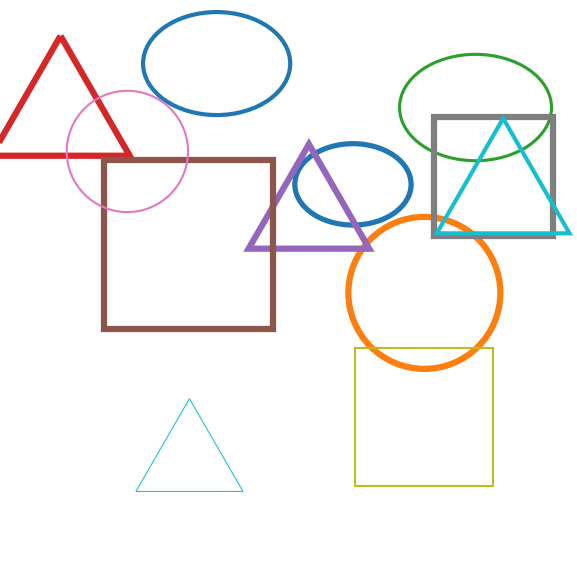[{"shape": "oval", "thickness": 2, "radius": 0.64, "center": [0.375, 0.889]}, {"shape": "oval", "thickness": 2.5, "radius": 0.5, "center": [0.611, 0.68]}, {"shape": "circle", "thickness": 3, "radius": 0.66, "center": [0.735, 0.492]}, {"shape": "oval", "thickness": 1.5, "radius": 0.66, "center": [0.823, 0.813]}, {"shape": "triangle", "thickness": 3, "radius": 0.69, "center": [0.105, 0.799]}, {"shape": "triangle", "thickness": 3, "radius": 0.6, "center": [0.535, 0.629]}, {"shape": "square", "thickness": 3, "radius": 0.73, "center": [0.327, 0.575]}, {"shape": "circle", "thickness": 1, "radius": 0.53, "center": [0.221, 0.737]}, {"shape": "square", "thickness": 3, "radius": 0.52, "center": [0.855, 0.693]}, {"shape": "square", "thickness": 1, "radius": 0.6, "center": [0.734, 0.277]}, {"shape": "triangle", "thickness": 0.5, "radius": 0.54, "center": [0.328, 0.202]}, {"shape": "triangle", "thickness": 2, "radius": 0.66, "center": [0.871, 0.661]}]